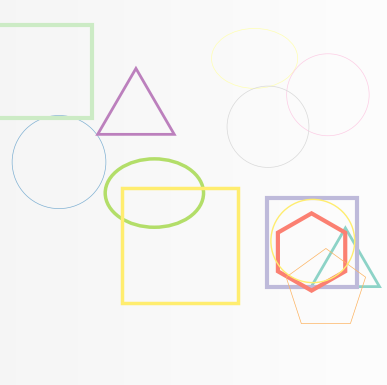[{"shape": "triangle", "thickness": 2, "radius": 0.51, "center": [0.891, 0.306]}, {"shape": "oval", "thickness": 0.5, "radius": 0.56, "center": [0.657, 0.848]}, {"shape": "square", "thickness": 3, "radius": 0.58, "center": [0.804, 0.369]}, {"shape": "hexagon", "thickness": 3, "radius": 0.5, "center": [0.804, 0.346]}, {"shape": "circle", "thickness": 0.5, "radius": 0.6, "center": [0.152, 0.579]}, {"shape": "pentagon", "thickness": 0.5, "radius": 0.54, "center": [0.841, 0.247]}, {"shape": "oval", "thickness": 2.5, "radius": 0.63, "center": [0.398, 0.499]}, {"shape": "circle", "thickness": 0.5, "radius": 0.53, "center": [0.846, 0.754]}, {"shape": "circle", "thickness": 0.5, "radius": 0.53, "center": [0.692, 0.671]}, {"shape": "triangle", "thickness": 2, "radius": 0.57, "center": [0.351, 0.708]}, {"shape": "square", "thickness": 3, "radius": 0.6, "center": [0.117, 0.813]}, {"shape": "circle", "thickness": 1, "radius": 0.54, "center": [0.807, 0.374]}, {"shape": "square", "thickness": 2.5, "radius": 0.75, "center": [0.464, 0.363]}]